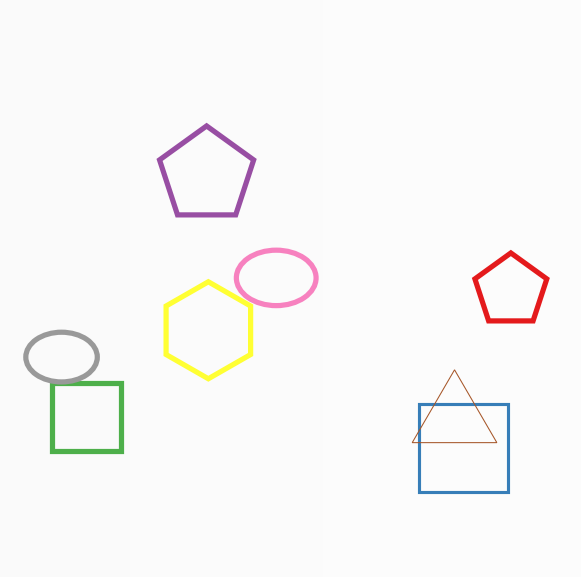[{"shape": "pentagon", "thickness": 2.5, "radius": 0.33, "center": [0.879, 0.496]}, {"shape": "square", "thickness": 1.5, "radius": 0.38, "center": [0.798, 0.224]}, {"shape": "square", "thickness": 2.5, "radius": 0.3, "center": [0.148, 0.277]}, {"shape": "pentagon", "thickness": 2.5, "radius": 0.43, "center": [0.355, 0.696]}, {"shape": "hexagon", "thickness": 2.5, "radius": 0.42, "center": [0.358, 0.427]}, {"shape": "triangle", "thickness": 0.5, "radius": 0.42, "center": [0.782, 0.275]}, {"shape": "oval", "thickness": 2.5, "radius": 0.34, "center": [0.475, 0.518]}, {"shape": "oval", "thickness": 2.5, "radius": 0.31, "center": [0.106, 0.381]}]